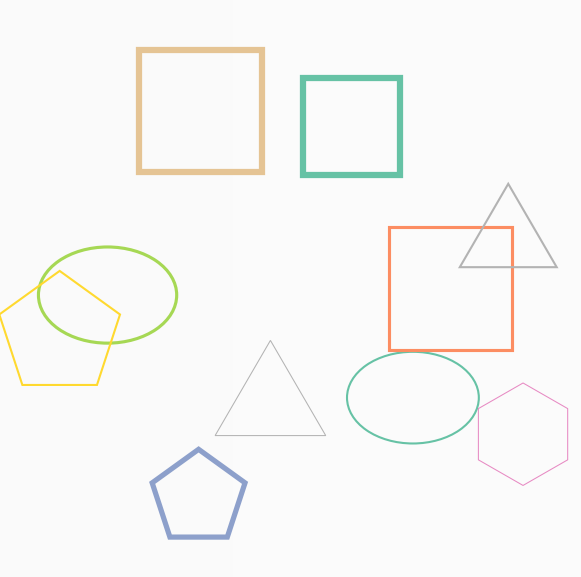[{"shape": "square", "thickness": 3, "radius": 0.42, "center": [0.605, 0.78]}, {"shape": "oval", "thickness": 1, "radius": 0.57, "center": [0.71, 0.311]}, {"shape": "square", "thickness": 1.5, "radius": 0.53, "center": [0.775, 0.5]}, {"shape": "pentagon", "thickness": 2.5, "radius": 0.42, "center": [0.342, 0.137]}, {"shape": "hexagon", "thickness": 0.5, "radius": 0.44, "center": [0.9, 0.247]}, {"shape": "oval", "thickness": 1.5, "radius": 0.59, "center": [0.185, 0.488]}, {"shape": "pentagon", "thickness": 1, "radius": 0.55, "center": [0.103, 0.421]}, {"shape": "square", "thickness": 3, "radius": 0.53, "center": [0.345, 0.807]}, {"shape": "triangle", "thickness": 1, "radius": 0.48, "center": [0.874, 0.585]}, {"shape": "triangle", "thickness": 0.5, "radius": 0.55, "center": [0.465, 0.3]}]